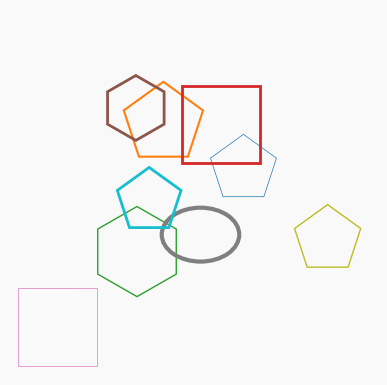[{"shape": "pentagon", "thickness": 0.5, "radius": 0.45, "center": [0.628, 0.562]}, {"shape": "pentagon", "thickness": 1.5, "radius": 0.54, "center": [0.422, 0.68]}, {"shape": "hexagon", "thickness": 1, "radius": 0.59, "center": [0.354, 0.347]}, {"shape": "square", "thickness": 2, "radius": 0.5, "center": [0.571, 0.676]}, {"shape": "hexagon", "thickness": 2, "radius": 0.42, "center": [0.351, 0.72]}, {"shape": "square", "thickness": 0.5, "radius": 0.51, "center": [0.148, 0.151]}, {"shape": "oval", "thickness": 3, "radius": 0.5, "center": [0.517, 0.391]}, {"shape": "pentagon", "thickness": 1, "radius": 0.45, "center": [0.846, 0.379]}, {"shape": "pentagon", "thickness": 2, "radius": 0.43, "center": [0.385, 0.479]}]